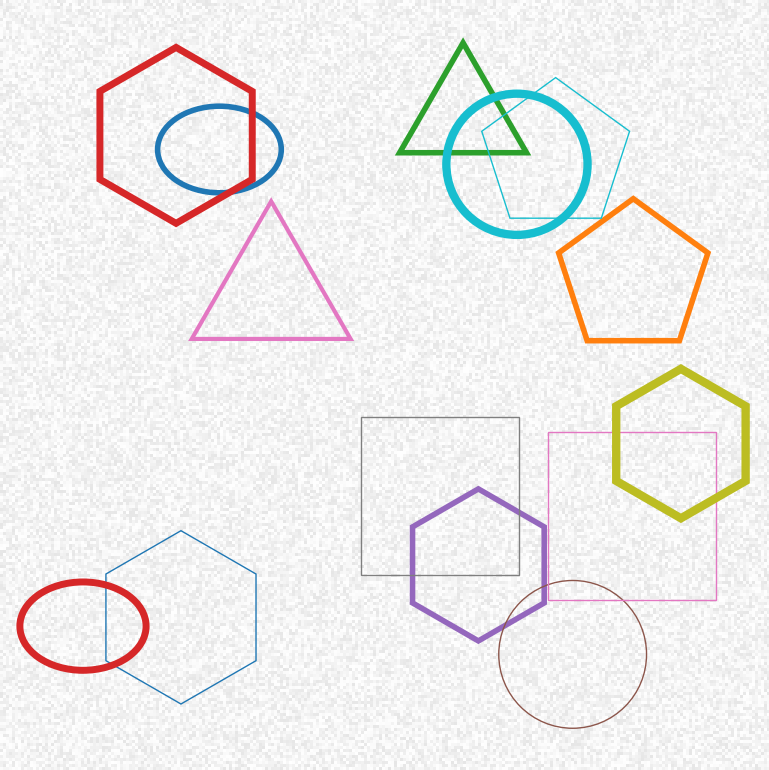[{"shape": "oval", "thickness": 2, "radius": 0.4, "center": [0.285, 0.806]}, {"shape": "hexagon", "thickness": 0.5, "radius": 0.56, "center": [0.235, 0.198]}, {"shape": "pentagon", "thickness": 2, "radius": 0.51, "center": [0.822, 0.64]}, {"shape": "triangle", "thickness": 2, "radius": 0.48, "center": [0.601, 0.849]}, {"shape": "hexagon", "thickness": 2.5, "radius": 0.57, "center": [0.229, 0.824]}, {"shape": "oval", "thickness": 2.5, "radius": 0.41, "center": [0.108, 0.187]}, {"shape": "hexagon", "thickness": 2, "radius": 0.49, "center": [0.621, 0.266]}, {"shape": "circle", "thickness": 0.5, "radius": 0.48, "center": [0.744, 0.15]}, {"shape": "square", "thickness": 0.5, "radius": 0.54, "center": [0.821, 0.33]}, {"shape": "triangle", "thickness": 1.5, "radius": 0.6, "center": [0.352, 0.619]}, {"shape": "square", "thickness": 0.5, "radius": 0.51, "center": [0.572, 0.356]}, {"shape": "hexagon", "thickness": 3, "radius": 0.49, "center": [0.884, 0.424]}, {"shape": "circle", "thickness": 3, "radius": 0.46, "center": [0.671, 0.787]}, {"shape": "pentagon", "thickness": 0.5, "radius": 0.5, "center": [0.722, 0.798]}]